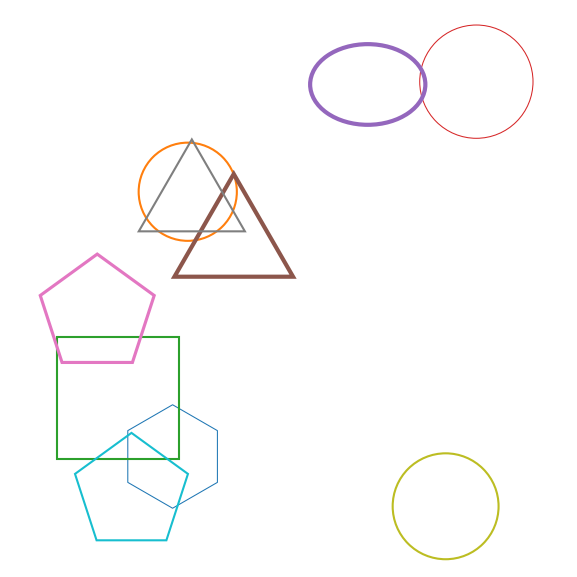[{"shape": "hexagon", "thickness": 0.5, "radius": 0.45, "center": [0.299, 0.209]}, {"shape": "circle", "thickness": 1, "radius": 0.43, "center": [0.325, 0.667]}, {"shape": "square", "thickness": 1, "radius": 0.53, "center": [0.205, 0.31]}, {"shape": "circle", "thickness": 0.5, "radius": 0.49, "center": [0.825, 0.858]}, {"shape": "oval", "thickness": 2, "radius": 0.5, "center": [0.637, 0.853]}, {"shape": "triangle", "thickness": 2, "radius": 0.59, "center": [0.405, 0.579]}, {"shape": "pentagon", "thickness": 1.5, "radius": 0.52, "center": [0.168, 0.455]}, {"shape": "triangle", "thickness": 1, "radius": 0.53, "center": [0.332, 0.652]}, {"shape": "circle", "thickness": 1, "radius": 0.46, "center": [0.772, 0.122]}, {"shape": "pentagon", "thickness": 1, "radius": 0.51, "center": [0.228, 0.147]}]